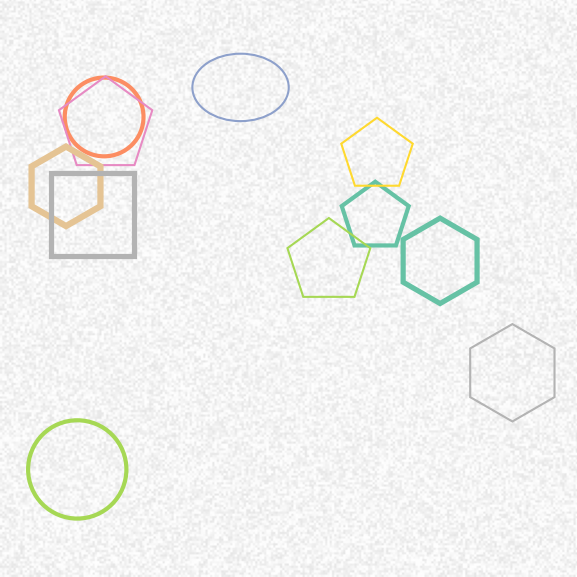[{"shape": "hexagon", "thickness": 2.5, "radius": 0.37, "center": [0.762, 0.547]}, {"shape": "pentagon", "thickness": 2, "radius": 0.3, "center": [0.65, 0.623]}, {"shape": "circle", "thickness": 2, "radius": 0.34, "center": [0.18, 0.797]}, {"shape": "oval", "thickness": 1, "radius": 0.42, "center": [0.417, 0.848]}, {"shape": "pentagon", "thickness": 1, "radius": 0.43, "center": [0.183, 0.782]}, {"shape": "pentagon", "thickness": 1, "radius": 0.38, "center": [0.569, 0.546]}, {"shape": "circle", "thickness": 2, "radius": 0.43, "center": [0.134, 0.186]}, {"shape": "pentagon", "thickness": 1, "radius": 0.33, "center": [0.653, 0.73]}, {"shape": "hexagon", "thickness": 3, "radius": 0.34, "center": [0.114, 0.676]}, {"shape": "square", "thickness": 2.5, "radius": 0.36, "center": [0.161, 0.628]}, {"shape": "hexagon", "thickness": 1, "radius": 0.42, "center": [0.887, 0.354]}]